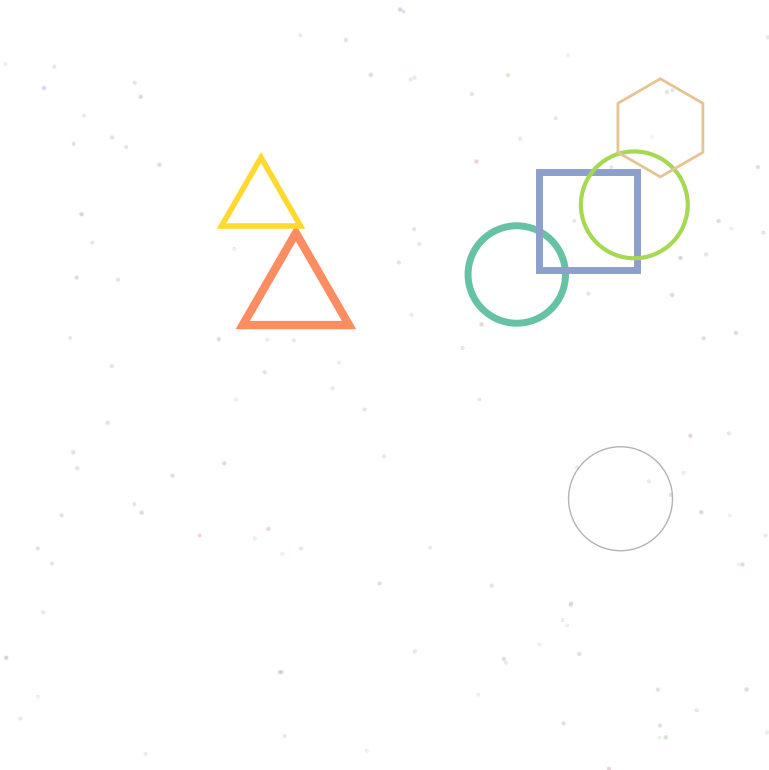[{"shape": "circle", "thickness": 2.5, "radius": 0.32, "center": [0.671, 0.644]}, {"shape": "triangle", "thickness": 3, "radius": 0.4, "center": [0.384, 0.618]}, {"shape": "square", "thickness": 2.5, "radius": 0.32, "center": [0.763, 0.713]}, {"shape": "circle", "thickness": 1.5, "radius": 0.35, "center": [0.824, 0.734]}, {"shape": "triangle", "thickness": 2, "radius": 0.3, "center": [0.339, 0.736]}, {"shape": "hexagon", "thickness": 1, "radius": 0.32, "center": [0.858, 0.834]}, {"shape": "circle", "thickness": 0.5, "radius": 0.34, "center": [0.806, 0.352]}]